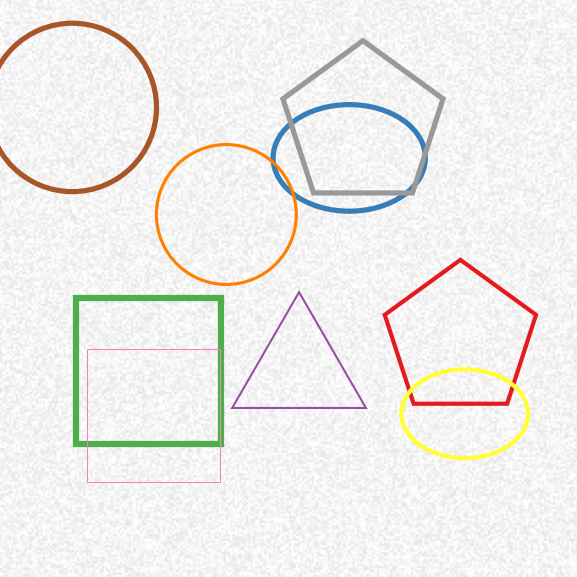[{"shape": "pentagon", "thickness": 2, "radius": 0.69, "center": [0.797, 0.411]}, {"shape": "oval", "thickness": 2.5, "radius": 0.66, "center": [0.605, 0.726]}, {"shape": "square", "thickness": 3, "radius": 0.63, "center": [0.258, 0.357]}, {"shape": "triangle", "thickness": 1, "radius": 0.67, "center": [0.518, 0.36]}, {"shape": "circle", "thickness": 1.5, "radius": 0.61, "center": [0.392, 0.628]}, {"shape": "oval", "thickness": 2, "radius": 0.55, "center": [0.805, 0.283]}, {"shape": "circle", "thickness": 2.5, "radius": 0.73, "center": [0.125, 0.813]}, {"shape": "square", "thickness": 0.5, "radius": 0.58, "center": [0.266, 0.28]}, {"shape": "pentagon", "thickness": 2.5, "radius": 0.73, "center": [0.629, 0.783]}]